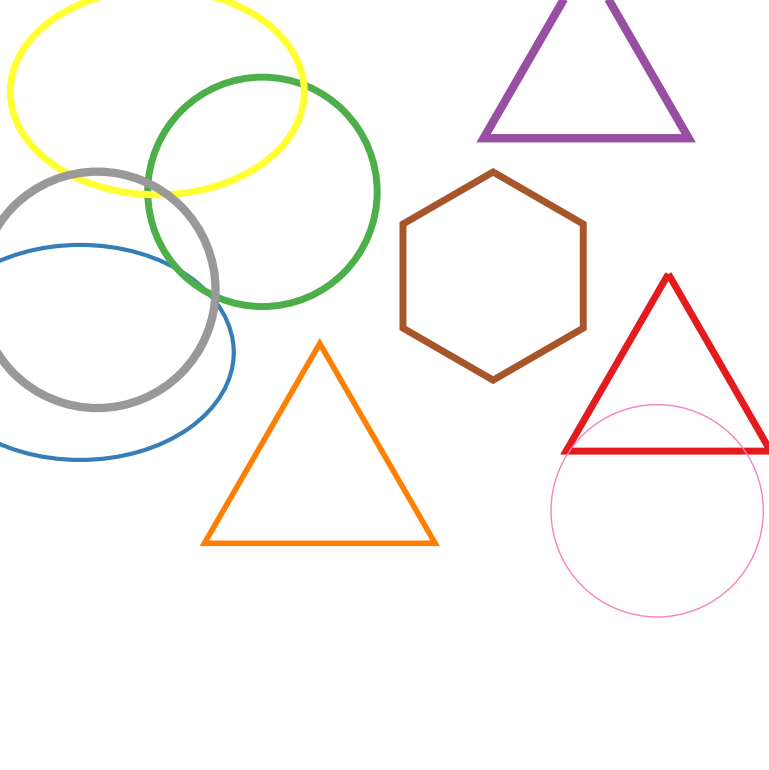[{"shape": "triangle", "thickness": 2.5, "radius": 0.77, "center": [0.868, 0.491]}, {"shape": "oval", "thickness": 1.5, "radius": 1.0, "center": [0.104, 0.542]}, {"shape": "circle", "thickness": 2.5, "radius": 0.74, "center": [0.341, 0.751]}, {"shape": "triangle", "thickness": 3, "radius": 0.77, "center": [0.761, 0.897]}, {"shape": "triangle", "thickness": 2, "radius": 0.87, "center": [0.415, 0.381]}, {"shape": "oval", "thickness": 2.5, "radius": 0.95, "center": [0.204, 0.881]}, {"shape": "hexagon", "thickness": 2.5, "radius": 0.68, "center": [0.64, 0.641]}, {"shape": "circle", "thickness": 0.5, "radius": 0.69, "center": [0.853, 0.337]}, {"shape": "circle", "thickness": 3, "radius": 0.77, "center": [0.126, 0.624]}]